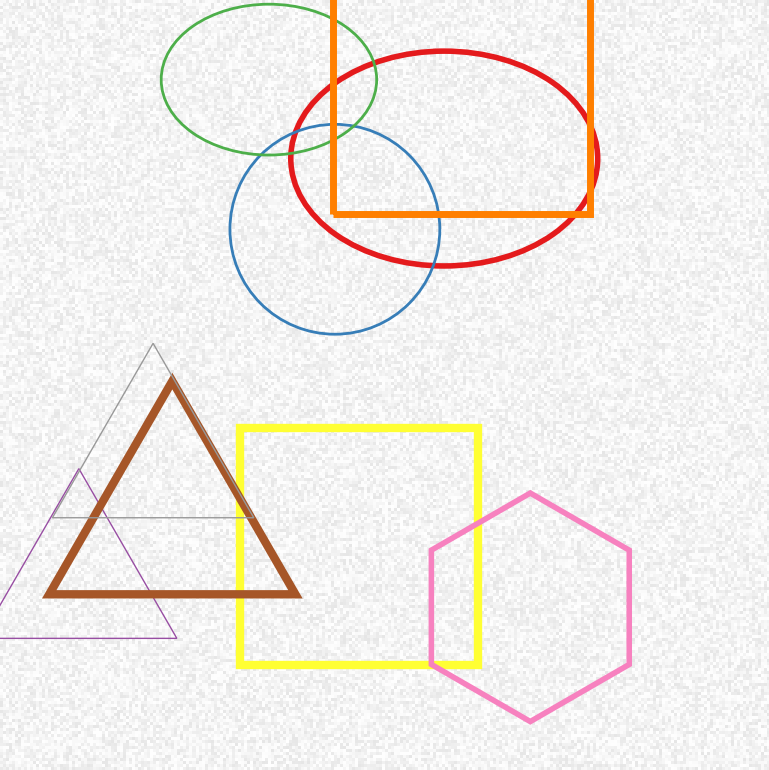[{"shape": "oval", "thickness": 2, "radius": 1.0, "center": [0.577, 0.794]}, {"shape": "circle", "thickness": 1, "radius": 0.68, "center": [0.435, 0.702]}, {"shape": "oval", "thickness": 1, "radius": 0.7, "center": [0.349, 0.897]}, {"shape": "triangle", "thickness": 0.5, "radius": 0.73, "center": [0.102, 0.244]}, {"shape": "square", "thickness": 2.5, "radius": 0.83, "center": [0.599, 0.889]}, {"shape": "square", "thickness": 3, "radius": 0.77, "center": [0.466, 0.291]}, {"shape": "triangle", "thickness": 3, "radius": 0.92, "center": [0.224, 0.32]}, {"shape": "hexagon", "thickness": 2, "radius": 0.74, "center": [0.689, 0.211]}, {"shape": "triangle", "thickness": 0.5, "radius": 0.76, "center": [0.199, 0.403]}]